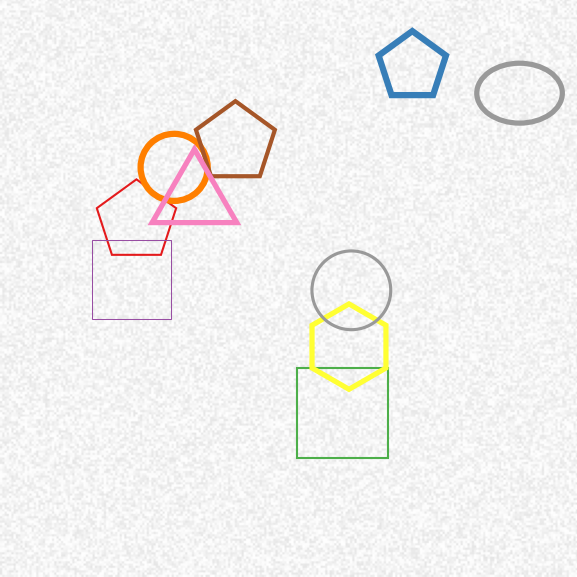[{"shape": "pentagon", "thickness": 1, "radius": 0.36, "center": [0.236, 0.616]}, {"shape": "pentagon", "thickness": 3, "radius": 0.31, "center": [0.714, 0.884]}, {"shape": "square", "thickness": 1, "radius": 0.39, "center": [0.593, 0.284]}, {"shape": "square", "thickness": 0.5, "radius": 0.34, "center": [0.228, 0.515]}, {"shape": "circle", "thickness": 3, "radius": 0.29, "center": [0.302, 0.709]}, {"shape": "hexagon", "thickness": 2.5, "radius": 0.37, "center": [0.604, 0.399]}, {"shape": "pentagon", "thickness": 2, "radius": 0.36, "center": [0.408, 0.752]}, {"shape": "triangle", "thickness": 2.5, "radius": 0.42, "center": [0.337, 0.656]}, {"shape": "circle", "thickness": 1.5, "radius": 0.34, "center": [0.608, 0.496]}, {"shape": "oval", "thickness": 2.5, "radius": 0.37, "center": [0.9, 0.838]}]